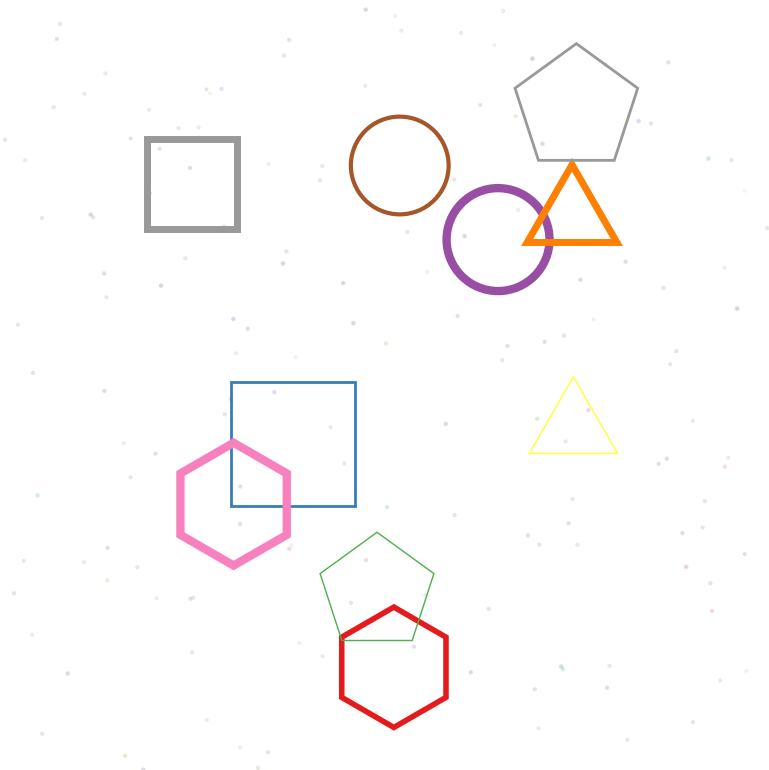[{"shape": "hexagon", "thickness": 2, "radius": 0.39, "center": [0.512, 0.133]}, {"shape": "square", "thickness": 1, "radius": 0.4, "center": [0.381, 0.423]}, {"shape": "pentagon", "thickness": 0.5, "radius": 0.39, "center": [0.49, 0.231]}, {"shape": "circle", "thickness": 3, "radius": 0.33, "center": [0.647, 0.689]}, {"shape": "triangle", "thickness": 2.5, "radius": 0.34, "center": [0.743, 0.719]}, {"shape": "triangle", "thickness": 0.5, "radius": 0.33, "center": [0.745, 0.444]}, {"shape": "circle", "thickness": 1.5, "radius": 0.32, "center": [0.519, 0.785]}, {"shape": "hexagon", "thickness": 3, "radius": 0.4, "center": [0.303, 0.345]}, {"shape": "square", "thickness": 2.5, "radius": 0.29, "center": [0.249, 0.761]}, {"shape": "pentagon", "thickness": 1, "radius": 0.42, "center": [0.749, 0.86]}]